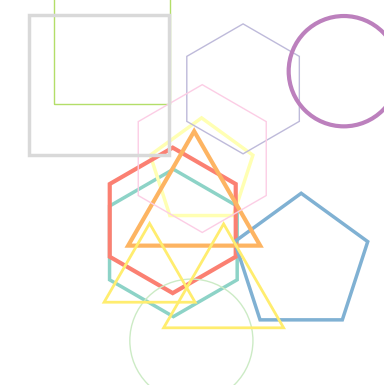[{"shape": "hexagon", "thickness": 2.5, "radius": 0.96, "center": [0.45, 0.369]}, {"shape": "pentagon", "thickness": 2.5, "radius": 0.7, "center": [0.524, 0.554]}, {"shape": "hexagon", "thickness": 1, "radius": 0.84, "center": [0.631, 0.769]}, {"shape": "hexagon", "thickness": 3, "radius": 0.94, "center": [0.449, 0.428]}, {"shape": "pentagon", "thickness": 2.5, "radius": 0.91, "center": [0.782, 0.316]}, {"shape": "triangle", "thickness": 3, "radius": 0.99, "center": [0.504, 0.461]}, {"shape": "square", "thickness": 1, "radius": 0.75, "center": [0.292, 0.881]}, {"shape": "hexagon", "thickness": 1, "radius": 0.96, "center": [0.525, 0.588]}, {"shape": "square", "thickness": 2.5, "radius": 0.91, "center": [0.256, 0.778]}, {"shape": "circle", "thickness": 3, "radius": 0.72, "center": [0.893, 0.815]}, {"shape": "circle", "thickness": 1, "radius": 0.8, "center": [0.497, 0.115]}, {"shape": "triangle", "thickness": 2, "radius": 0.9, "center": [0.581, 0.239]}, {"shape": "triangle", "thickness": 2, "radius": 0.68, "center": [0.389, 0.283]}]